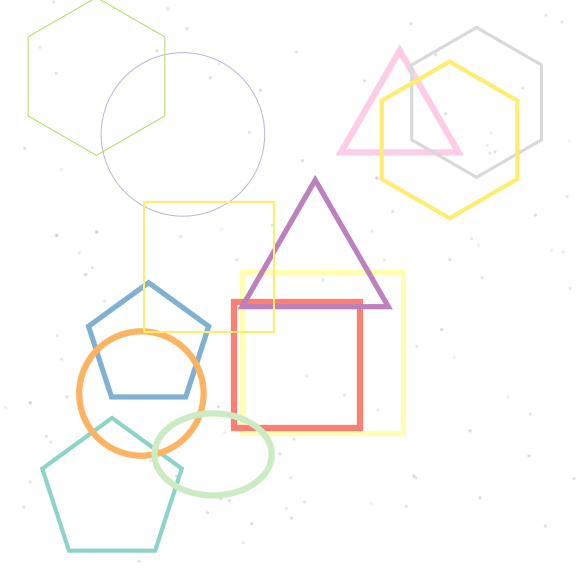[{"shape": "pentagon", "thickness": 2, "radius": 0.63, "center": [0.194, 0.148]}, {"shape": "square", "thickness": 2.5, "radius": 0.7, "center": [0.558, 0.389]}, {"shape": "circle", "thickness": 0.5, "radius": 0.71, "center": [0.317, 0.766]}, {"shape": "square", "thickness": 3, "radius": 0.55, "center": [0.514, 0.367]}, {"shape": "pentagon", "thickness": 2.5, "radius": 0.55, "center": [0.257, 0.4]}, {"shape": "circle", "thickness": 3, "radius": 0.54, "center": [0.245, 0.318]}, {"shape": "hexagon", "thickness": 0.5, "radius": 0.68, "center": [0.167, 0.867]}, {"shape": "triangle", "thickness": 3, "radius": 0.59, "center": [0.692, 0.794]}, {"shape": "hexagon", "thickness": 1.5, "radius": 0.65, "center": [0.825, 0.822]}, {"shape": "triangle", "thickness": 2.5, "radius": 0.73, "center": [0.546, 0.541]}, {"shape": "oval", "thickness": 3, "radius": 0.51, "center": [0.369, 0.212]}, {"shape": "square", "thickness": 1, "radius": 0.56, "center": [0.361, 0.537]}, {"shape": "hexagon", "thickness": 2, "radius": 0.68, "center": [0.778, 0.757]}]